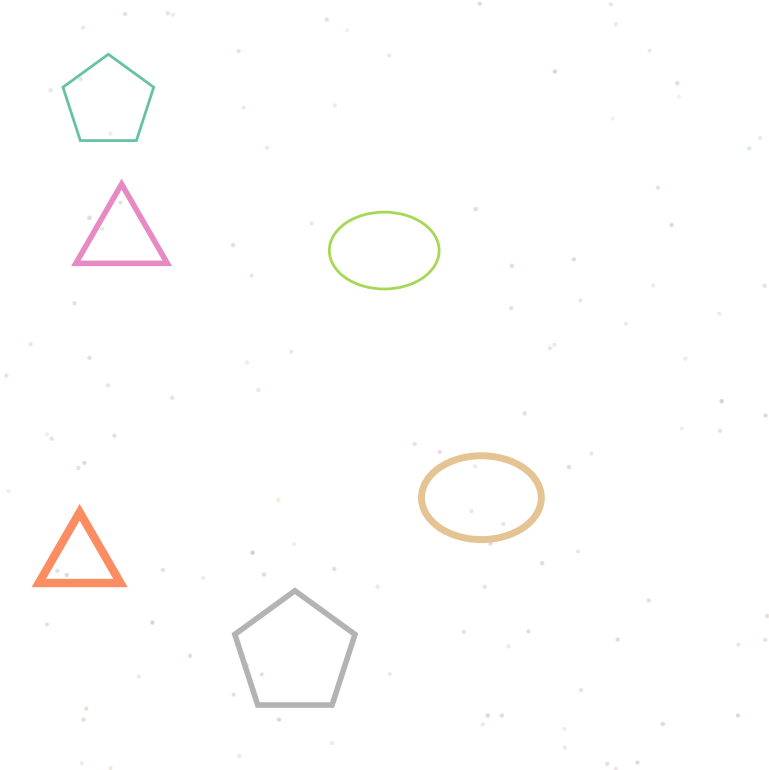[{"shape": "pentagon", "thickness": 1, "radius": 0.31, "center": [0.141, 0.868]}, {"shape": "triangle", "thickness": 3, "radius": 0.31, "center": [0.103, 0.273]}, {"shape": "triangle", "thickness": 2, "radius": 0.34, "center": [0.158, 0.692]}, {"shape": "oval", "thickness": 1, "radius": 0.36, "center": [0.499, 0.675]}, {"shape": "oval", "thickness": 2.5, "radius": 0.39, "center": [0.625, 0.354]}, {"shape": "pentagon", "thickness": 2, "radius": 0.41, "center": [0.383, 0.151]}]